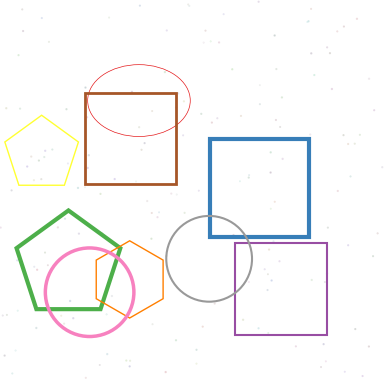[{"shape": "oval", "thickness": 0.5, "radius": 0.67, "center": [0.361, 0.739]}, {"shape": "square", "thickness": 3, "radius": 0.64, "center": [0.674, 0.512]}, {"shape": "pentagon", "thickness": 3, "radius": 0.71, "center": [0.178, 0.312]}, {"shape": "square", "thickness": 1.5, "radius": 0.6, "center": [0.73, 0.249]}, {"shape": "hexagon", "thickness": 1, "radius": 0.5, "center": [0.337, 0.274]}, {"shape": "pentagon", "thickness": 1, "radius": 0.5, "center": [0.108, 0.6]}, {"shape": "square", "thickness": 2, "radius": 0.59, "center": [0.339, 0.639]}, {"shape": "circle", "thickness": 2.5, "radius": 0.58, "center": [0.233, 0.241]}, {"shape": "circle", "thickness": 1.5, "radius": 0.56, "center": [0.543, 0.328]}]